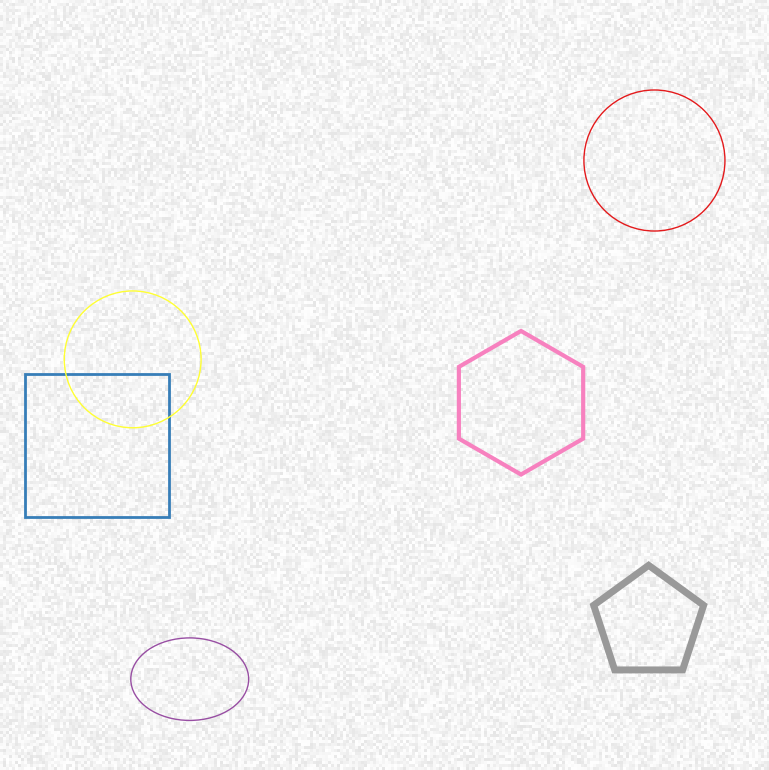[{"shape": "circle", "thickness": 0.5, "radius": 0.46, "center": [0.85, 0.792]}, {"shape": "square", "thickness": 1, "radius": 0.47, "center": [0.126, 0.421]}, {"shape": "oval", "thickness": 0.5, "radius": 0.38, "center": [0.246, 0.118]}, {"shape": "circle", "thickness": 0.5, "radius": 0.44, "center": [0.172, 0.533]}, {"shape": "hexagon", "thickness": 1.5, "radius": 0.47, "center": [0.677, 0.477]}, {"shape": "pentagon", "thickness": 2.5, "radius": 0.38, "center": [0.842, 0.191]}]